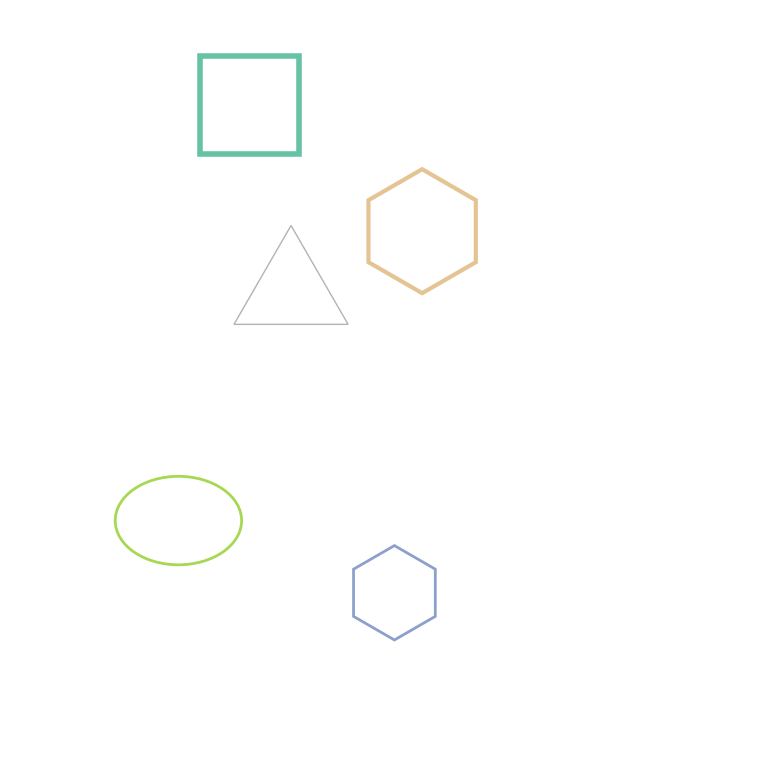[{"shape": "square", "thickness": 2, "radius": 0.32, "center": [0.324, 0.864]}, {"shape": "hexagon", "thickness": 1, "radius": 0.31, "center": [0.512, 0.23]}, {"shape": "oval", "thickness": 1, "radius": 0.41, "center": [0.232, 0.324]}, {"shape": "hexagon", "thickness": 1.5, "radius": 0.4, "center": [0.548, 0.7]}, {"shape": "triangle", "thickness": 0.5, "radius": 0.43, "center": [0.378, 0.622]}]